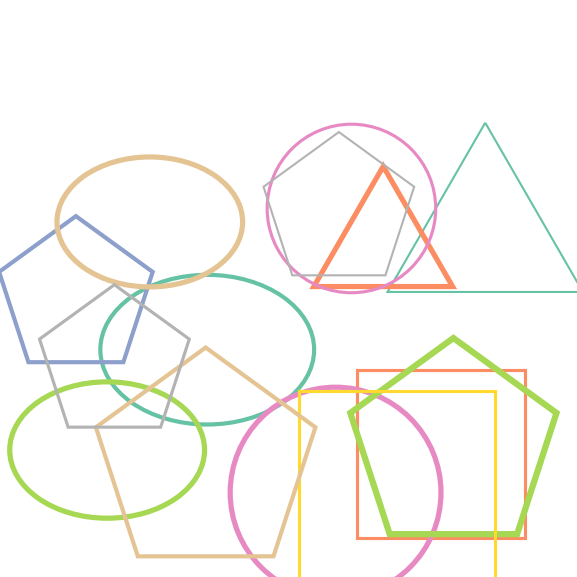[{"shape": "oval", "thickness": 2, "radius": 0.93, "center": [0.359, 0.394]}, {"shape": "triangle", "thickness": 1, "radius": 0.98, "center": [0.84, 0.591]}, {"shape": "square", "thickness": 1.5, "radius": 0.73, "center": [0.764, 0.214]}, {"shape": "triangle", "thickness": 2.5, "radius": 0.69, "center": [0.664, 0.572]}, {"shape": "pentagon", "thickness": 2, "radius": 0.7, "center": [0.131, 0.485]}, {"shape": "circle", "thickness": 1.5, "radius": 0.73, "center": [0.609, 0.638]}, {"shape": "circle", "thickness": 2.5, "radius": 0.91, "center": [0.581, 0.146]}, {"shape": "oval", "thickness": 2.5, "radius": 0.84, "center": [0.186, 0.22]}, {"shape": "pentagon", "thickness": 3, "radius": 0.94, "center": [0.785, 0.226]}, {"shape": "square", "thickness": 1.5, "radius": 0.85, "center": [0.688, 0.152]}, {"shape": "oval", "thickness": 2.5, "radius": 0.8, "center": [0.259, 0.615]}, {"shape": "pentagon", "thickness": 2, "radius": 1.0, "center": [0.356, 0.197]}, {"shape": "pentagon", "thickness": 1, "radius": 0.69, "center": [0.587, 0.633]}, {"shape": "pentagon", "thickness": 1.5, "radius": 0.68, "center": [0.198, 0.37]}]